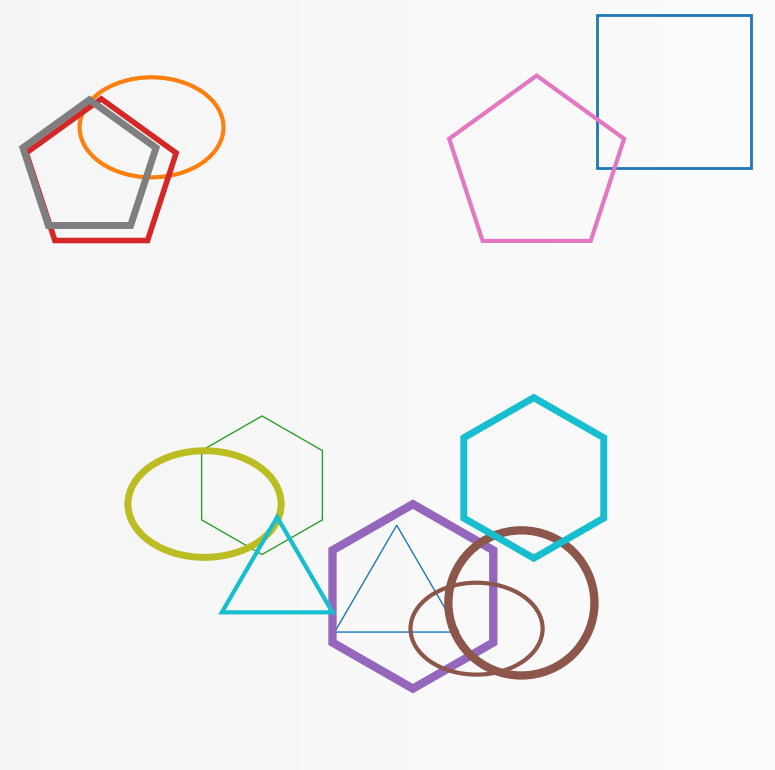[{"shape": "triangle", "thickness": 0.5, "radius": 0.46, "center": [0.512, 0.225]}, {"shape": "square", "thickness": 1, "radius": 0.5, "center": [0.87, 0.882]}, {"shape": "oval", "thickness": 1.5, "radius": 0.46, "center": [0.196, 0.835]}, {"shape": "hexagon", "thickness": 0.5, "radius": 0.45, "center": [0.338, 0.37]}, {"shape": "pentagon", "thickness": 2, "radius": 0.51, "center": [0.131, 0.77]}, {"shape": "hexagon", "thickness": 3, "radius": 0.6, "center": [0.533, 0.225]}, {"shape": "circle", "thickness": 3, "radius": 0.47, "center": [0.673, 0.217]}, {"shape": "oval", "thickness": 1.5, "radius": 0.43, "center": [0.615, 0.184]}, {"shape": "pentagon", "thickness": 1.5, "radius": 0.59, "center": [0.692, 0.783]}, {"shape": "pentagon", "thickness": 2.5, "radius": 0.45, "center": [0.115, 0.78]}, {"shape": "oval", "thickness": 2.5, "radius": 0.49, "center": [0.264, 0.345]}, {"shape": "triangle", "thickness": 1.5, "radius": 0.41, "center": [0.358, 0.246]}, {"shape": "hexagon", "thickness": 2.5, "radius": 0.52, "center": [0.689, 0.379]}]